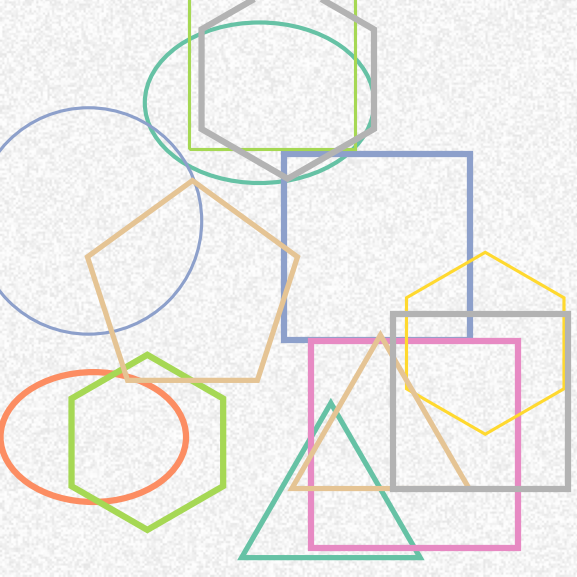[{"shape": "triangle", "thickness": 2.5, "radius": 0.89, "center": [0.573, 0.123]}, {"shape": "oval", "thickness": 2, "radius": 0.99, "center": [0.449, 0.821]}, {"shape": "oval", "thickness": 3, "radius": 0.8, "center": [0.162, 0.242]}, {"shape": "circle", "thickness": 1.5, "radius": 0.98, "center": [0.153, 0.617]}, {"shape": "square", "thickness": 3, "radius": 0.81, "center": [0.653, 0.571]}, {"shape": "square", "thickness": 3, "radius": 0.9, "center": [0.718, 0.23]}, {"shape": "hexagon", "thickness": 3, "radius": 0.76, "center": [0.255, 0.233]}, {"shape": "square", "thickness": 1.5, "radius": 0.72, "center": [0.471, 0.885]}, {"shape": "hexagon", "thickness": 1.5, "radius": 0.79, "center": [0.84, 0.405]}, {"shape": "triangle", "thickness": 2.5, "radius": 0.89, "center": [0.659, 0.242]}, {"shape": "pentagon", "thickness": 2.5, "radius": 0.96, "center": [0.333, 0.495]}, {"shape": "square", "thickness": 3, "radius": 0.76, "center": [0.832, 0.303]}, {"shape": "hexagon", "thickness": 3, "radius": 0.86, "center": [0.498, 0.862]}]